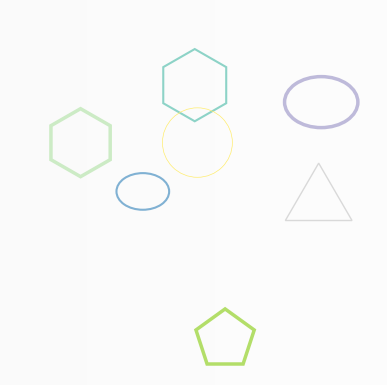[{"shape": "hexagon", "thickness": 1.5, "radius": 0.47, "center": [0.503, 0.779]}, {"shape": "oval", "thickness": 2.5, "radius": 0.47, "center": [0.829, 0.735]}, {"shape": "oval", "thickness": 1.5, "radius": 0.34, "center": [0.369, 0.503]}, {"shape": "pentagon", "thickness": 2.5, "radius": 0.4, "center": [0.581, 0.118]}, {"shape": "triangle", "thickness": 1, "radius": 0.5, "center": [0.822, 0.477]}, {"shape": "hexagon", "thickness": 2.5, "radius": 0.44, "center": [0.208, 0.629]}, {"shape": "circle", "thickness": 0.5, "radius": 0.45, "center": [0.509, 0.63]}]